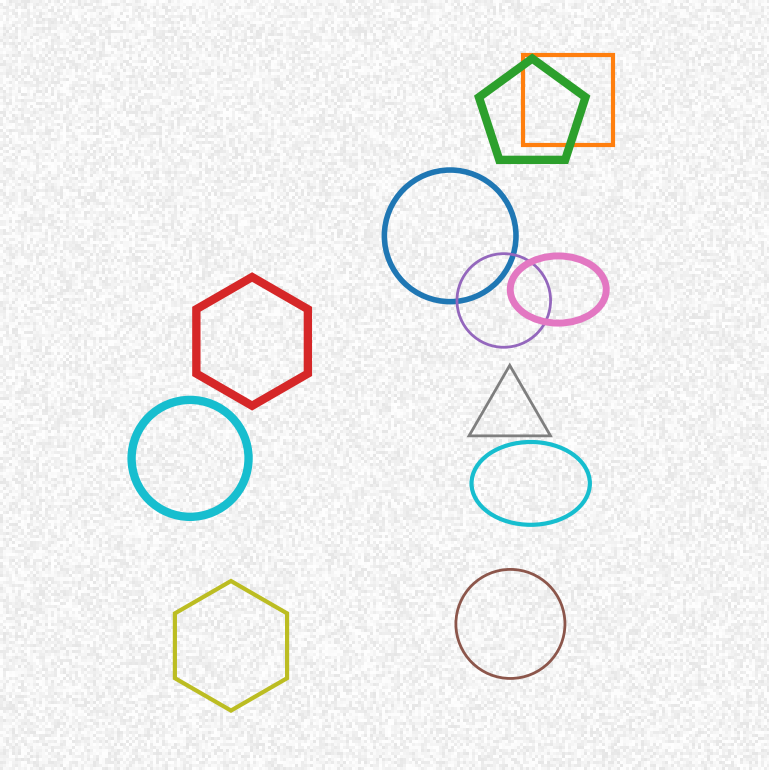[{"shape": "circle", "thickness": 2, "radius": 0.43, "center": [0.585, 0.694]}, {"shape": "square", "thickness": 1.5, "radius": 0.29, "center": [0.738, 0.87]}, {"shape": "pentagon", "thickness": 3, "radius": 0.36, "center": [0.691, 0.851]}, {"shape": "hexagon", "thickness": 3, "radius": 0.42, "center": [0.327, 0.557]}, {"shape": "circle", "thickness": 1, "radius": 0.3, "center": [0.654, 0.61]}, {"shape": "circle", "thickness": 1, "radius": 0.35, "center": [0.663, 0.19]}, {"shape": "oval", "thickness": 2.5, "radius": 0.31, "center": [0.725, 0.624]}, {"shape": "triangle", "thickness": 1, "radius": 0.31, "center": [0.662, 0.464]}, {"shape": "hexagon", "thickness": 1.5, "radius": 0.42, "center": [0.3, 0.161]}, {"shape": "circle", "thickness": 3, "radius": 0.38, "center": [0.247, 0.405]}, {"shape": "oval", "thickness": 1.5, "radius": 0.38, "center": [0.689, 0.372]}]